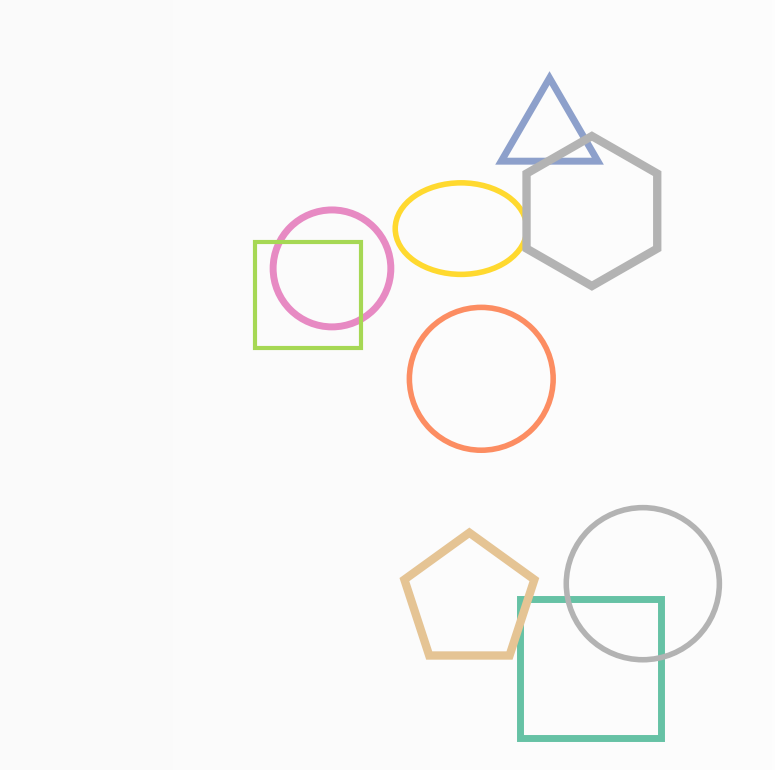[{"shape": "square", "thickness": 2.5, "radius": 0.45, "center": [0.762, 0.132]}, {"shape": "circle", "thickness": 2, "radius": 0.46, "center": [0.621, 0.508]}, {"shape": "triangle", "thickness": 2.5, "radius": 0.36, "center": [0.709, 0.827]}, {"shape": "circle", "thickness": 2.5, "radius": 0.38, "center": [0.428, 0.651]}, {"shape": "square", "thickness": 1.5, "radius": 0.34, "center": [0.397, 0.617]}, {"shape": "oval", "thickness": 2, "radius": 0.42, "center": [0.595, 0.703]}, {"shape": "pentagon", "thickness": 3, "radius": 0.44, "center": [0.606, 0.22]}, {"shape": "hexagon", "thickness": 3, "radius": 0.49, "center": [0.764, 0.726]}, {"shape": "circle", "thickness": 2, "radius": 0.49, "center": [0.829, 0.242]}]